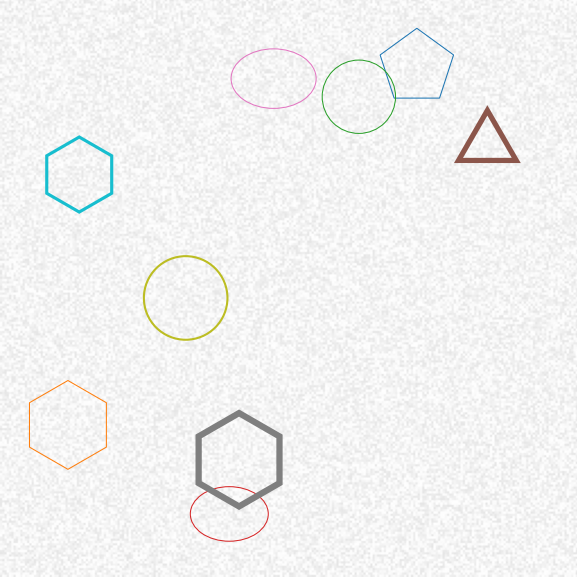[{"shape": "pentagon", "thickness": 0.5, "radius": 0.33, "center": [0.722, 0.883]}, {"shape": "hexagon", "thickness": 0.5, "radius": 0.38, "center": [0.118, 0.263]}, {"shape": "circle", "thickness": 0.5, "radius": 0.32, "center": [0.621, 0.832]}, {"shape": "oval", "thickness": 0.5, "radius": 0.34, "center": [0.397, 0.109]}, {"shape": "triangle", "thickness": 2.5, "radius": 0.29, "center": [0.844, 0.75]}, {"shape": "oval", "thickness": 0.5, "radius": 0.37, "center": [0.474, 0.863]}, {"shape": "hexagon", "thickness": 3, "radius": 0.4, "center": [0.414, 0.203]}, {"shape": "circle", "thickness": 1, "radius": 0.36, "center": [0.321, 0.483]}, {"shape": "hexagon", "thickness": 1.5, "radius": 0.32, "center": [0.137, 0.697]}]